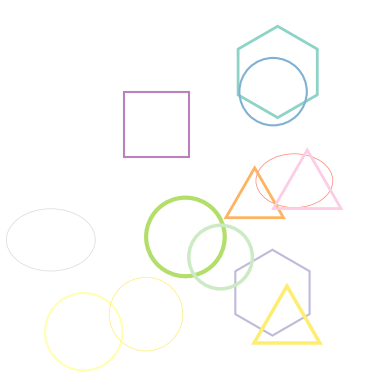[{"shape": "hexagon", "thickness": 2, "radius": 0.59, "center": [0.721, 0.813]}, {"shape": "circle", "thickness": 1.5, "radius": 0.5, "center": [0.218, 0.138]}, {"shape": "hexagon", "thickness": 1.5, "radius": 0.56, "center": [0.708, 0.24]}, {"shape": "oval", "thickness": 0.5, "radius": 0.5, "center": [0.765, 0.531]}, {"shape": "circle", "thickness": 1.5, "radius": 0.44, "center": [0.709, 0.762]}, {"shape": "triangle", "thickness": 2, "radius": 0.43, "center": [0.661, 0.478]}, {"shape": "circle", "thickness": 3, "radius": 0.51, "center": [0.482, 0.385]}, {"shape": "triangle", "thickness": 2, "radius": 0.51, "center": [0.798, 0.509]}, {"shape": "oval", "thickness": 0.5, "radius": 0.58, "center": [0.132, 0.377]}, {"shape": "square", "thickness": 1.5, "radius": 0.42, "center": [0.406, 0.676]}, {"shape": "circle", "thickness": 2.5, "radius": 0.41, "center": [0.573, 0.332]}, {"shape": "triangle", "thickness": 2.5, "radius": 0.49, "center": [0.745, 0.158]}, {"shape": "circle", "thickness": 0.5, "radius": 0.48, "center": [0.379, 0.184]}]